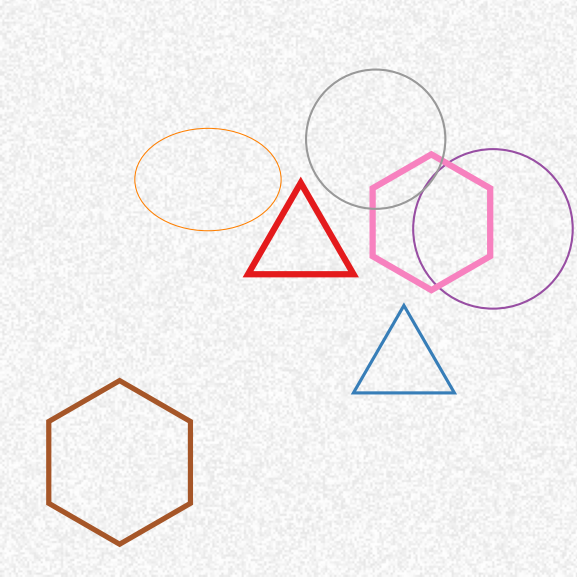[{"shape": "triangle", "thickness": 3, "radius": 0.53, "center": [0.521, 0.577]}, {"shape": "triangle", "thickness": 1.5, "radius": 0.5, "center": [0.699, 0.369]}, {"shape": "circle", "thickness": 1, "radius": 0.69, "center": [0.854, 0.603]}, {"shape": "oval", "thickness": 0.5, "radius": 0.63, "center": [0.36, 0.688]}, {"shape": "hexagon", "thickness": 2.5, "radius": 0.71, "center": [0.207, 0.198]}, {"shape": "hexagon", "thickness": 3, "radius": 0.59, "center": [0.747, 0.614]}, {"shape": "circle", "thickness": 1, "radius": 0.6, "center": [0.651, 0.758]}]